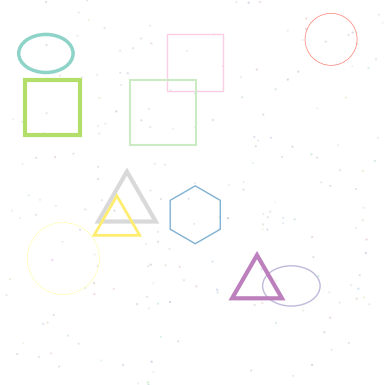[{"shape": "oval", "thickness": 2.5, "radius": 0.35, "center": [0.119, 0.861]}, {"shape": "circle", "thickness": 0.5, "radius": 0.47, "center": [0.165, 0.328]}, {"shape": "oval", "thickness": 1, "radius": 0.37, "center": [0.757, 0.257]}, {"shape": "circle", "thickness": 0.5, "radius": 0.34, "center": [0.86, 0.898]}, {"shape": "hexagon", "thickness": 1, "radius": 0.38, "center": [0.507, 0.442]}, {"shape": "square", "thickness": 3, "radius": 0.36, "center": [0.136, 0.721]}, {"shape": "square", "thickness": 1, "radius": 0.37, "center": [0.506, 0.837]}, {"shape": "triangle", "thickness": 3, "radius": 0.43, "center": [0.33, 0.468]}, {"shape": "triangle", "thickness": 3, "radius": 0.37, "center": [0.668, 0.263]}, {"shape": "square", "thickness": 1.5, "radius": 0.42, "center": [0.424, 0.708]}, {"shape": "triangle", "thickness": 2, "radius": 0.34, "center": [0.304, 0.423]}]